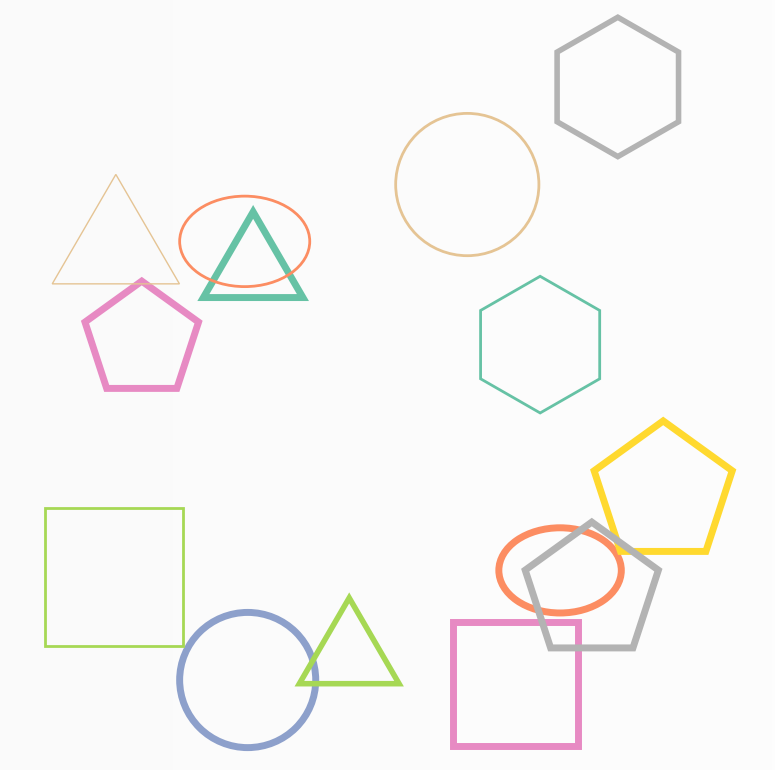[{"shape": "hexagon", "thickness": 1, "radius": 0.44, "center": [0.697, 0.552]}, {"shape": "triangle", "thickness": 2.5, "radius": 0.37, "center": [0.327, 0.651]}, {"shape": "oval", "thickness": 2.5, "radius": 0.4, "center": [0.723, 0.259]}, {"shape": "oval", "thickness": 1, "radius": 0.42, "center": [0.316, 0.687]}, {"shape": "circle", "thickness": 2.5, "radius": 0.44, "center": [0.32, 0.117]}, {"shape": "pentagon", "thickness": 2.5, "radius": 0.39, "center": [0.183, 0.558]}, {"shape": "square", "thickness": 2.5, "radius": 0.4, "center": [0.665, 0.111]}, {"shape": "triangle", "thickness": 2, "radius": 0.37, "center": [0.451, 0.149]}, {"shape": "square", "thickness": 1, "radius": 0.45, "center": [0.147, 0.25]}, {"shape": "pentagon", "thickness": 2.5, "radius": 0.47, "center": [0.856, 0.36]}, {"shape": "triangle", "thickness": 0.5, "radius": 0.47, "center": [0.149, 0.679]}, {"shape": "circle", "thickness": 1, "radius": 0.46, "center": [0.603, 0.76]}, {"shape": "hexagon", "thickness": 2, "radius": 0.45, "center": [0.797, 0.887]}, {"shape": "pentagon", "thickness": 2.5, "radius": 0.45, "center": [0.764, 0.232]}]